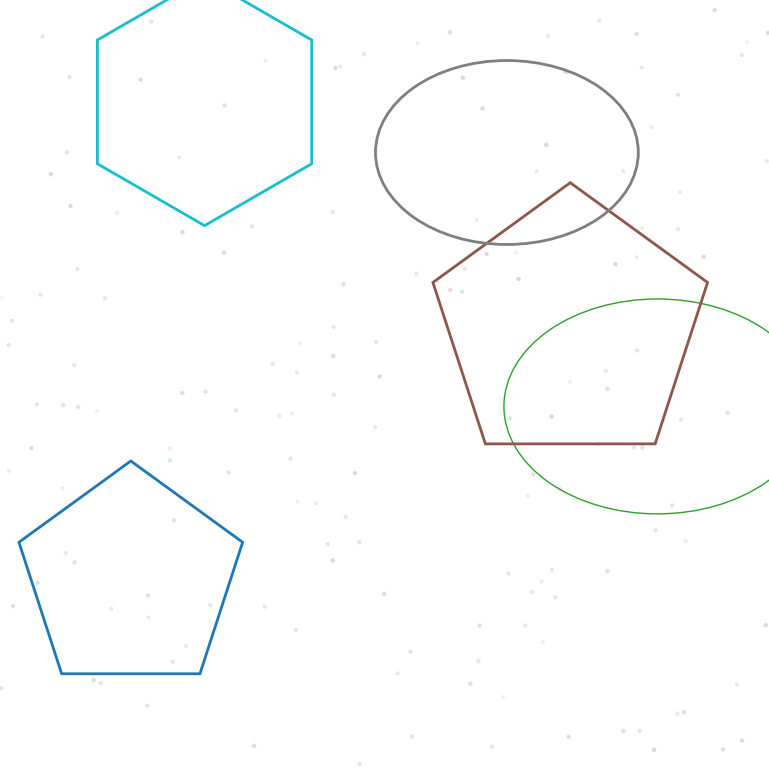[{"shape": "pentagon", "thickness": 1, "radius": 0.76, "center": [0.17, 0.249]}, {"shape": "oval", "thickness": 0.5, "radius": 1.0, "center": [0.854, 0.472]}, {"shape": "pentagon", "thickness": 1, "radius": 0.94, "center": [0.741, 0.575]}, {"shape": "oval", "thickness": 1, "radius": 0.85, "center": [0.658, 0.802]}, {"shape": "hexagon", "thickness": 1, "radius": 0.8, "center": [0.266, 0.868]}]